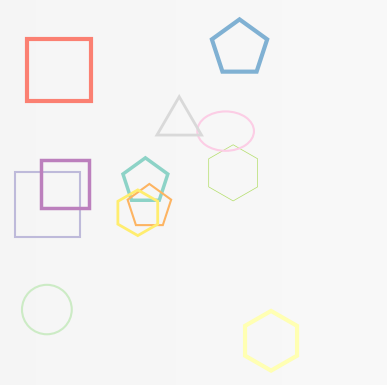[{"shape": "pentagon", "thickness": 2.5, "radius": 0.3, "center": [0.375, 0.529]}, {"shape": "hexagon", "thickness": 3, "radius": 0.39, "center": [0.699, 0.115]}, {"shape": "square", "thickness": 1.5, "radius": 0.42, "center": [0.122, 0.469]}, {"shape": "square", "thickness": 3, "radius": 0.41, "center": [0.152, 0.818]}, {"shape": "pentagon", "thickness": 3, "radius": 0.38, "center": [0.618, 0.875]}, {"shape": "pentagon", "thickness": 1.5, "radius": 0.3, "center": [0.385, 0.463]}, {"shape": "hexagon", "thickness": 0.5, "radius": 0.36, "center": [0.602, 0.551]}, {"shape": "oval", "thickness": 1.5, "radius": 0.37, "center": [0.582, 0.659]}, {"shape": "triangle", "thickness": 2, "radius": 0.33, "center": [0.462, 0.682]}, {"shape": "square", "thickness": 2.5, "radius": 0.31, "center": [0.167, 0.521]}, {"shape": "circle", "thickness": 1.5, "radius": 0.32, "center": [0.121, 0.196]}, {"shape": "hexagon", "thickness": 2, "radius": 0.3, "center": [0.356, 0.447]}]